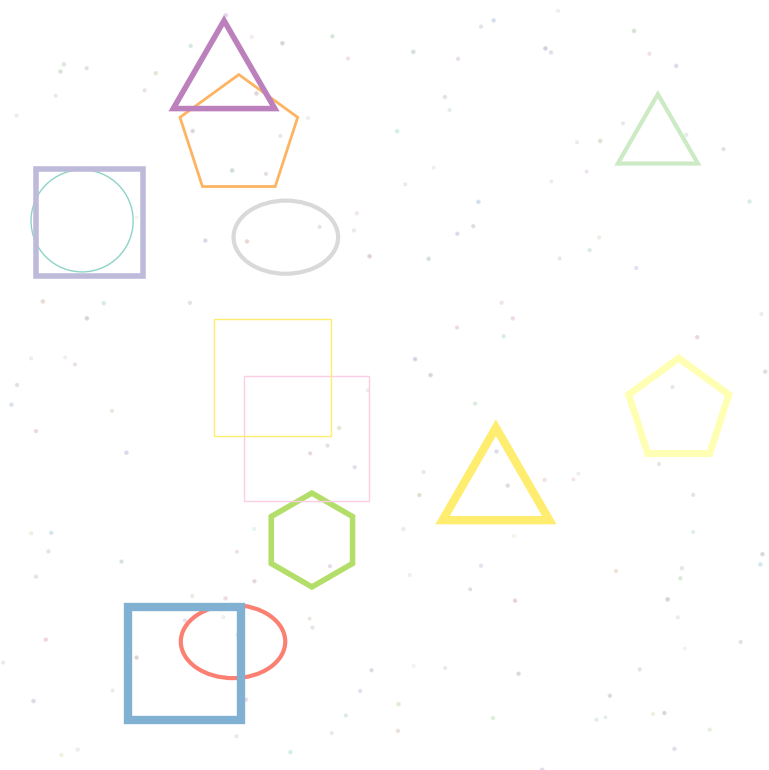[{"shape": "circle", "thickness": 0.5, "radius": 0.33, "center": [0.107, 0.713]}, {"shape": "pentagon", "thickness": 2.5, "radius": 0.34, "center": [0.881, 0.466]}, {"shape": "square", "thickness": 2, "radius": 0.35, "center": [0.116, 0.711]}, {"shape": "oval", "thickness": 1.5, "radius": 0.34, "center": [0.303, 0.167]}, {"shape": "square", "thickness": 3, "radius": 0.37, "center": [0.239, 0.138]}, {"shape": "pentagon", "thickness": 1, "radius": 0.4, "center": [0.31, 0.823]}, {"shape": "hexagon", "thickness": 2, "radius": 0.3, "center": [0.405, 0.299]}, {"shape": "square", "thickness": 0.5, "radius": 0.41, "center": [0.398, 0.431]}, {"shape": "oval", "thickness": 1.5, "radius": 0.34, "center": [0.371, 0.692]}, {"shape": "triangle", "thickness": 2, "radius": 0.38, "center": [0.291, 0.897]}, {"shape": "triangle", "thickness": 1.5, "radius": 0.3, "center": [0.854, 0.818]}, {"shape": "triangle", "thickness": 3, "radius": 0.4, "center": [0.644, 0.364]}, {"shape": "square", "thickness": 0.5, "radius": 0.38, "center": [0.354, 0.51]}]